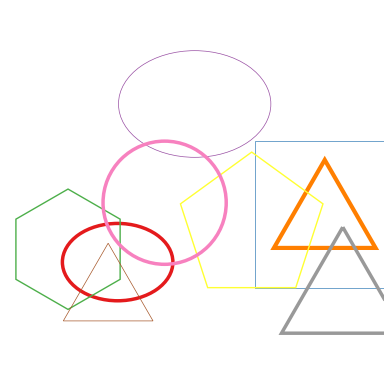[{"shape": "oval", "thickness": 2.5, "radius": 0.72, "center": [0.306, 0.319]}, {"shape": "square", "thickness": 0.5, "radius": 0.95, "center": [0.854, 0.443]}, {"shape": "hexagon", "thickness": 1, "radius": 0.78, "center": [0.177, 0.353]}, {"shape": "oval", "thickness": 0.5, "radius": 0.99, "center": [0.506, 0.73]}, {"shape": "triangle", "thickness": 3, "radius": 0.76, "center": [0.843, 0.432]}, {"shape": "pentagon", "thickness": 1, "radius": 0.97, "center": [0.654, 0.41]}, {"shape": "triangle", "thickness": 0.5, "radius": 0.67, "center": [0.281, 0.234]}, {"shape": "circle", "thickness": 2.5, "radius": 0.8, "center": [0.428, 0.473]}, {"shape": "triangle", "thickness": 2.5, "radius": 0.92, "center": [0.89, 0.226]}]